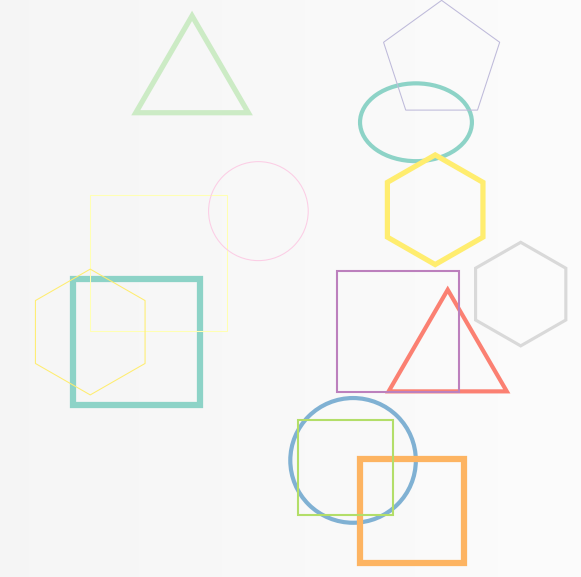[{"shape": "oval", "thickness": 2, "radius": 0.48, "center": [0.716, 0.787]}, {"shape": "square", "thickness": 3, "radius": 0.54, "center": [0.235, 0.407]}, {"shape": "square", "thickness": 0.5, "radius": 0.59, "center": [0.273, 0.544]}, {"shape": "pentagon", "thickness": 0.5, "radius": 0.53, "center": [0.76, 0.893]}, {"shape": "triangle", "thickness": 2, "radius": 0.59, "center": [0.77, 0.38]}, {"shape": "circle", "thickness": 2, "radius": 0.54, "center": [0.607, 0.202]}, {"shape": "square", "thickness": 3, "radius": 0.45, "center": [0.709, 0.115]}, {"shape": "square", "thickness": 1, "radius": 0.41, "center": [0.594, 0.19]}, {"shape": "circle", "thickness": 0.5, "radius": 0.43, "center": [0.445, 0.634]}, {"shape": "hexagon", "thickness": 1.5, "radius": 0.45, "center": [0.896, 0.49]}, {"shape": "square", "thickness": 1, "radius": 0.52, "center": [0.685, 0.425]}, {"shape": "triangle", "thickness": 2.5, "radius": 0.56, "center": [0.33, 0.86]}, {"shape": "hexagon", "thickness": 2.5, "radius": 0.47, "center": [0.749, 0.636]}, {"shape": "hexagon", "thickness": 0.5, "radius": 0.54, "center": [0.155, 0.424]}]